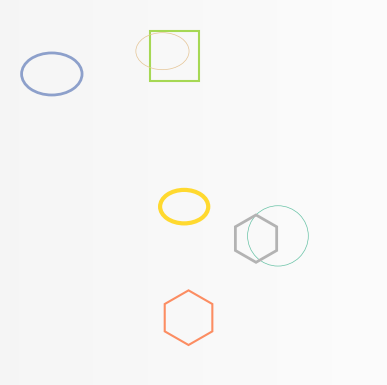[{"shape": "circle", "thickness": 0.5, "radius": 0.39, "center": [0.717, 0.387]}, {"shape": "hexagon", "thickness": 1.5, "radius": 0.35, "center": [0.487, 0.175]}, {"shape": "oval", "thickness": 2, "radius": 0.39, "center": [0.134, 0.808]}, {"shape": "square", "thickness": 1.5, "radius": 0.32, "center": [0.45, 0.854]}, {"shape": "oval", "thickness": 3, "radius": 0.31, "center": [0.475, 0.463]}, {"shape": "oval", "thickness": 0.5, "radius": 0.34, "center": [0.419, 0.867]}, {"shape": "hexagon", "thickness": 2, "radius": 0.31, "center": [0.661, 0.38]}]